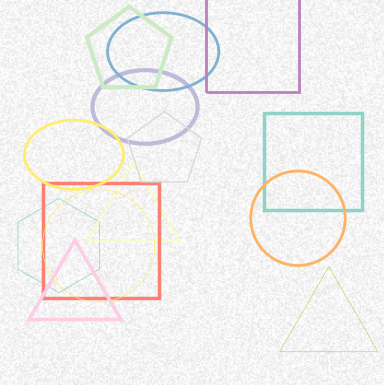[{"shape": "square", "thickness": 2.5, "radius": 0.63, "center": [0.813, 0.581]}, {"shape": "hexagon", "thickness": 0.5, "radius": 0.61, "center": [0.153, 0.362]}, {"shape": "triangle", "thickness": 1, "radius": 0.69, "center": [0.347, 0.443]}, {"shape": "oval", "thickness": 3, "radius": 0.68, "center": [0.377, 0.722]}, {"shape": "square", "thickness": 2.5, "radius": 0.75, "center": [0.262, 0.376]}, {"shape": "oval", "thickness": 2, "radius": 0.72, "center": [0.424, 0.866]}, {"shape": "circle", "thickness": 2, "radius": 0.61, "center": [0.774, 0.433]}, {"shape": "triangle", "thickness": 0.5, "radius": 0.74, "center": [0.854, 0.16]}, {"shape": "triangle", "thickness": 2.5, "radius": 0.69, "center": [0.195, 0.239]}, {"shape": "pentagon", "thickness": 1, "radius": 0.51, "center": [0.427, 0.609]}, {"shape": "square", "thickness": 2, "radius": 0.61, "center": [0.656, 0.882]}, {"shape": "pentagon", "thickness": 3, "radius": 0.58, "center": [0.336, 0.867]}, {"shape": "oval", "thickness": 2, "radius": 0.64, "center": [0.192, 0.598]}, {"shape": "circle", "thickness": 0.5, "radius": 0.73, "center": [0.256, 0.362]}]